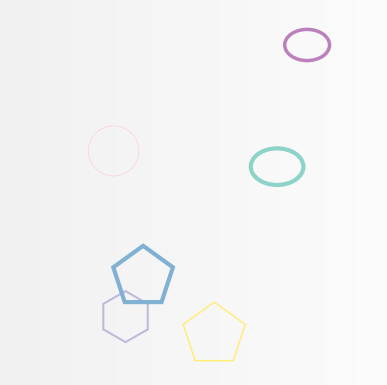[{"shape": "oval", "thickness": 3, "radius": 0.34, "center": [0.715, 0.567]}, {"shape": "hexagon", "thickness": 1.5, "radius": 0.33, "center": [0.324, 0.178]}, {"shape": "pentagon", "thickness": 3, "radius": 0.4, "center": [0.369, 0.281]}, {"shape": "circle", "thickness": 0.5, "radius": 0.33, "center": [0.293, 0.608]}, {"shape": "oval", "thickness": 2.5, "radius": 0.29, "center": [0.793, 0.883]}, {"shape": "pentagon", "thickness": 1, "radius": 0.42, "center": [0.553, 0.131]}]